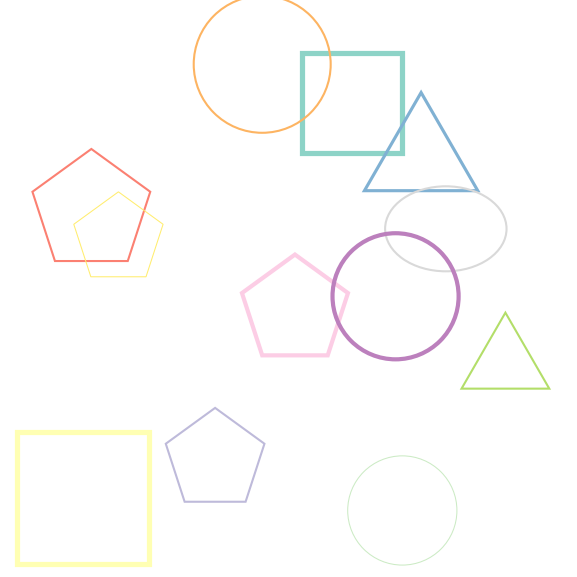[{"shape": "square", "thickness": 2.5, "radius": 0.43, "center": [0.61, 0.821]}, {"shape": "square", "thickness": 2.5, "radius": 0.57, "center": [0.144, 0.137]}, {"shape": "pentagon", "thickness": 1, "radius": 0.45, "center": [0.372, 0.203]}, {"shape": "pentagon", "thickness": 1, "radius": 0.54, "center": [0.158, 0.634]}, {"shape": "triangle", "thickness": 1.5, "radius": 0.57, "center": [0.729, 0.726]}, {"shape": "circle", "thickness": 1, "radius": 0.59, "center": [0.454, 0.888]}, {"shape": "triangle", "thickness": 1, "radius": 0.44, "center": [0.875, 0.37]}, {"shape": "pentagon", "thickness": 2, "radius": 0.48, "center": [0.511, 0.462]}, {"shape": "oval", "thickness": 1, "radius": 0.53, "center": [0.772, 0.603]}, {"shape": "circle", "thickness": 2, "radius": 0.55, "center": [0.685, 0.486]}, {"shape": "circle", "thickness": 0.5, "radius": 0.47, "center": [0.697, 0.115]}, {"shape": "pentagon", "thickness": 0.5, "radius": 0.41, "center": [0.205, 0.586]}]